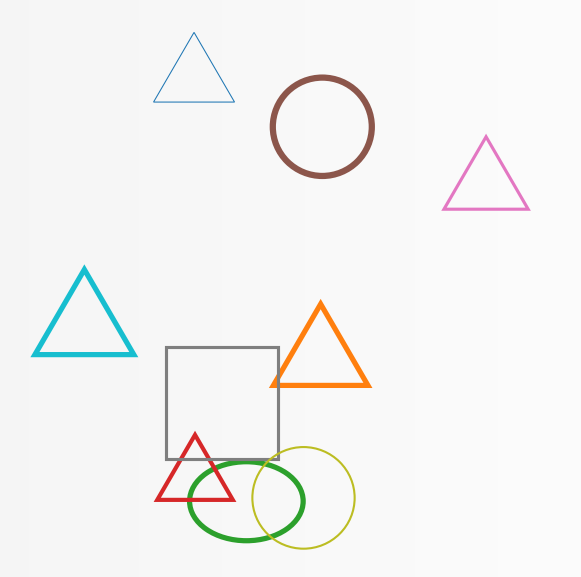[{"shape": "triangle", "thickness": 0.5, "radius": 0.4, "center": [0.334, 0.863]}, {"shape": "triangle", "thickness": 2.5, "radius": 0.47, "center": [0.552, 0.379]}, {"shape": "oval", "thickness": 2.5, "radius": 0.49, "center": [0.424, 0.131]}, {"shape": "triangle", "thickness": 2, "radius": 0.38, "center": [0.336, 0.171]}, {"shape": "circle", "thickness": 3, "radius": 0.43, "center": [0.555, 0.78]}, {"shape": "triangle", "thickness": 1.5, "radius": 0.42, "center": [0.836, 0.679]}, {"shape": "square", "thickness": 1.5, "radius": 0.48, "center": [0.382, 0.301]}, {"shape": "circle", "thickness": 1, "radius": 0.44, "center": [0.522, 0.137]}, {"shape": "triangle", "thickness": 2.5, "radius": 0.49, "center": [0.145, 0.434]}]